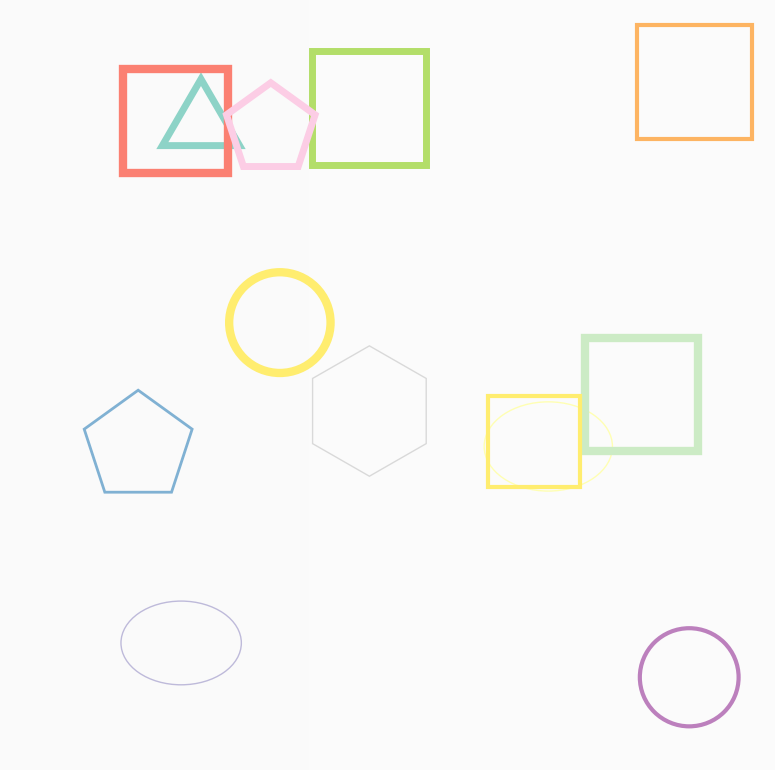[{"shape": "triangle", "thickness": 2.5, "radius": 0.29, "center": [0.259, 0.84]}, {"shape": "oval", "thickness": 0.5, "radius": 0.41, "center": [0.707, 0.42]}, {"shape": "oval", "thickness": 0.5, "radius": 0.39, "center": [0.234, 0.165]}, {"shape": "square", "thickness": 3, "radius": 0.34, "center": [0.226, 0.843]}, {"shape": "pentagon", "thickness": 1, "radius": 0.37, "center": [0.178, 0.42]}, {"shape": "square", "thickness": 1.5, "radius": 0.37, "center": [0.896, 0.893]}, {"shape": "square", "thickness": 2.5, "radius": 0.37, "center": [0.476, 0.859]}, {"shape": "pentagon", "thickness": 2.5, "radius": 0.3, "center": [0.349, 0.832]}, {"shape": "hexagon", "thickness": 0.5, "radius": 0.42, "center": [0.477, 0.466]}, {"shape": "circle", "thickness": 1.5, "radius": 0.32, "center": [0.889, 0.12]}, {"shape": "square", "thickness": 3, "radius": 0.37, "center": [0.828, 0.488]}, {"shape": "circle", "thickness": 3, "radius": 0.33, "center": [0.361, 0.581]}, {"shape": "square", "thickness": 1.5, "radius": 0.3, "center": [0.689, 0.427]}]